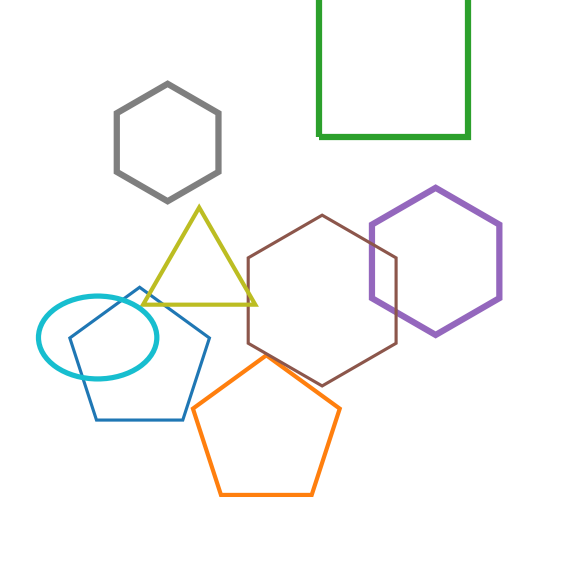[{"shape": "pentagon", "thickness": 1.5, "radius": 0.64, "center": [0.242, 0.375]}, {"shape": "pentagon", "thickness": 2, "radius": 0.67, "center": [0.461, 0.25]}, {"shape": "square", "thickness": 3, "radius": 0.65, "center": [0.682, 0.892]}, {"shape": "hexagon", "thickness": 3, "radius": 0.64, "center": [0.754, 0.547]}, {"shape": "hexagon", "thickness": 1.5, "radius": 0.74, "center": [0.558, 0.479]}, {"shape": "hexagon", "thickness": 3, "radius": 0.51, "center": [0.29, 0.752]}, {"shape": "triangle", "thickness": 2, "radius": 0.56, "center": [0.345, 0.528]}, {"shape": "oval", "thickness": 2.5, "radius": 0.51, "center": [0.169, 0.415]}]